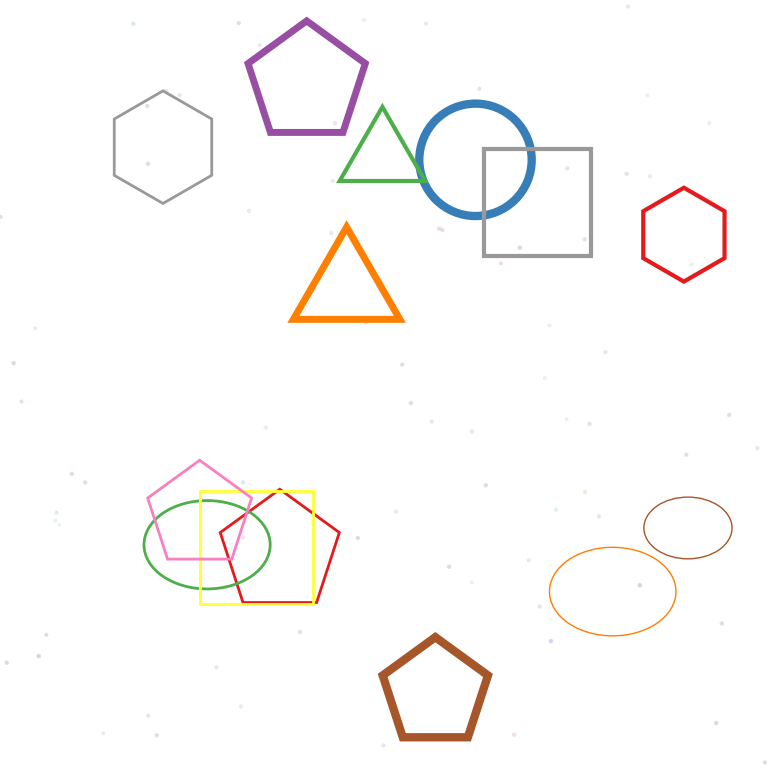[{"shape": "pentagon", "thickness": 1, "radius": 0.41, "center": [0.363, 0.283]}, {"shape": "hexagon", "thickness": 1.5, "radius": 0.3, "center": [0.888, 0.695]}, {"shape": "circle", "thickness": 3, "radius": 0.36, "center": [0.618, 0.792]}, {"shape": "oval", "thickness": 1, "radius": 0.41, "center": [0.269, 0.293]}, {"shape": "triangle", "thickness": 1.5, "radius": 0.32, "center": [0.497, 0.797]}, {"shape": "pentagon", "thickness": 2.5, "radius": 0.4, "center": [0.398, 0.893]}, {"shape": "triangle", "thickness": 2.5, "radius": 0.4, "center": [0.45, 0.625]}, {"shape": "oval", "thickness": 0.5, "radius": 0.41, "center": [0.796, 0.232]}, {"shape": "square", "thickness": 1, "radius": 0.37, "center": [0.333, 0.289]}, {"shape": "oval", "thickness": 0.5, "radius": 0.29, "center": [0.893, 0.314]}, {"shape": "pentagon", "thickness": 3, "radius": 0.36, "center": [0.565, 0.101]}, {"shape": "pentagon", "thickness": 1, "radius": 0.35, "center": [0.259, 0.331]}, {"shape": "square", "thickness": 1.5, "radius": 0.35, "center": [0.698, 0.737]}, {"shape": "hexagon", "thickness": 1, "radius": 0.37, "center": [0.212, 0.809]}]